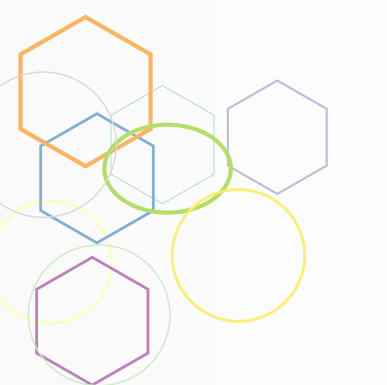[{"shape": "hexagon", "thickness": 0.5, "radius": 0.77, "center": [0.419, 0.624]}, {"shape": "circle", "thickness": 1.5, "radius": 0.79, "center": [0.129, 0.319]}, {"shape": "hexagon", "thickness": 1.5, "radius": 0.74, "center": [0.716, 0.644]}, {"shape": "hexagon", "thickness": 2, "radius": 0.84, "center": [0.25, 0.537]}, {"shape": "hexagon", "thickness": 3, "radius": 0.97, "center": [0.221, 0.762]}, {"shape": "oval", "thickness": 3, "radius": 0.82, "center": [0.432, 0.562]}, {"shape": "circle", "thickness": 1, "radius": 0.94, "center": [0.111, 0.624]}, {"shape": "hexagon", "thickness": 2, "radius": 0.83, "center": [0.238, 0.166]}, {"shape": "circle", "thickness": 1, "radius": 0.91, "center": [0.256, 0.181]}, {"shape": "circle", "thickness": 2, "radius": 0.86, "center": [0.615, 0.337]}]